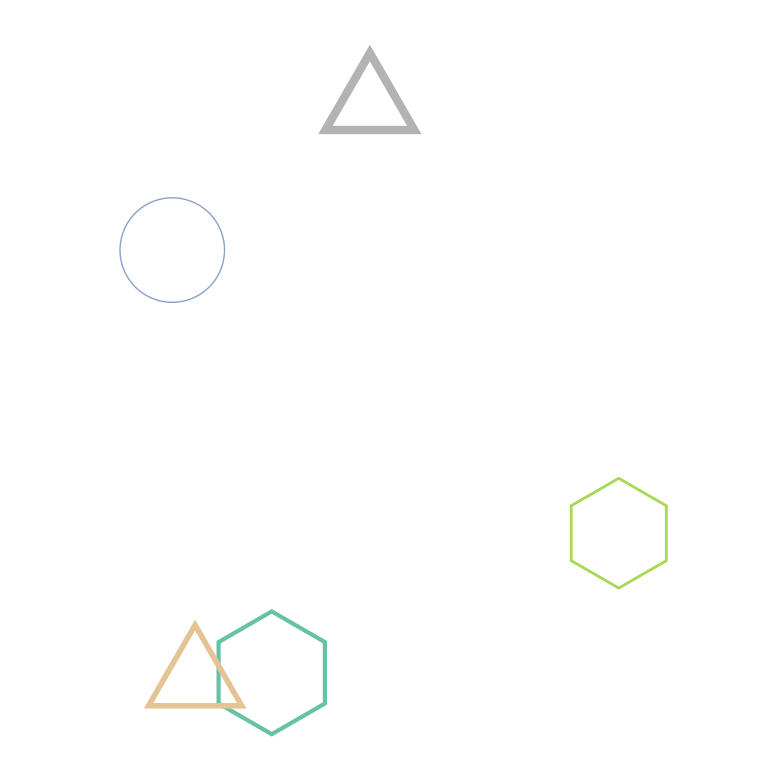[{"shape": "hexagon", "thickness": 1.5, "radius": 0.4, "center": [0.353, 0.126]}, {"shape": "circle", "thickness": 0.5, "radius": 0.34, "center": [0.224, 0.675]}, {"shape": "hexagon", "thickness": 1, "radius": 0.36, "center": [0.804, 0.308]}, {"shape": "triangle", "thickness": 2, "radius": 0.35, "center": [0.253, 0.118]}, {"shape": "triangle", "thickness": 3, "radius": 0.33, "center": [0.48, 0.865]}]